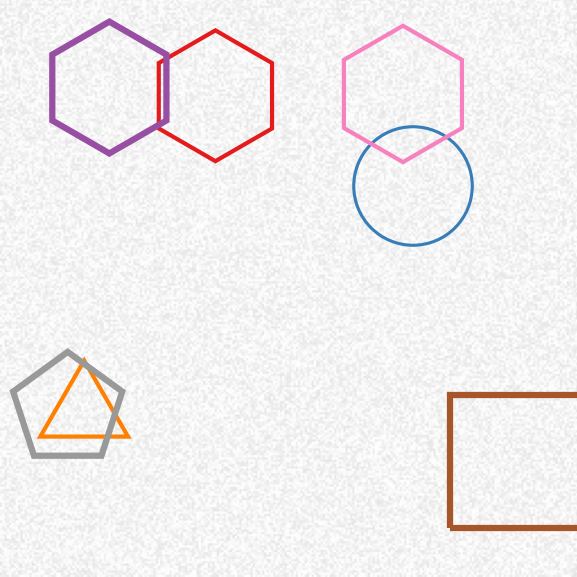[{"shape": "hexagon", "thickness": 2, "radius": 0.57, "center": [0.373, 0.833]}, {"shape": "circle", "thickness": 1.5, "radius": 0.51, "center": [0.715, 0.677]}, {"shape": "hexagon", "thickness": 3, "radius": 0.57, "center": [0.189, 0.848]}, {"shape": "triangle", "thickness": 2, "radius": 0.44, "center": [0.146, 0.287]}, {"shape": "square", "thickness": 3, "radius": 0.57, "center": [0.894, 0.2]}, {"shape": "hexagon", "thickness": 2, "radius": 0.59, "center": [0.698, 0.836]}, {"shape": "pentagon", "thickness": 3, "radius": 0.5, "center": [0.117, 0.29]}]